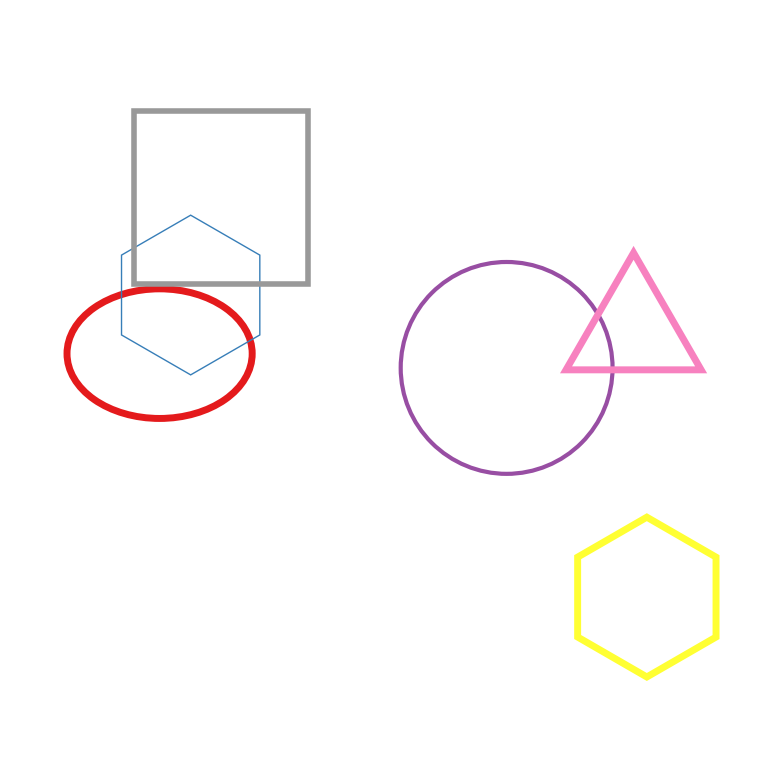[{"shape": "oval", "thickness": 2.5, "radius": 0.6, "center": [0.207, 0.541]}, {"shape": "hexagon", "thickness": 0.5, "radius": 0.52, "center": [0.248, 0.617]}, {"shape": "circle", "thickness": 1.5, "radius": 0.69, "center": [0.658, 0.522]}, {"shape": "hexagon", "thickness": 2.5, "radius": 0.52, "center": [0.84, 0.225]}, {"shape": "triangle", "thickness": 2.5, "radius": 0.51, "center": [0.823, 0.57]}, {"shape": "square", "thickness": 2, "radius": 0.56, "center": [0.287, 0.744]}]